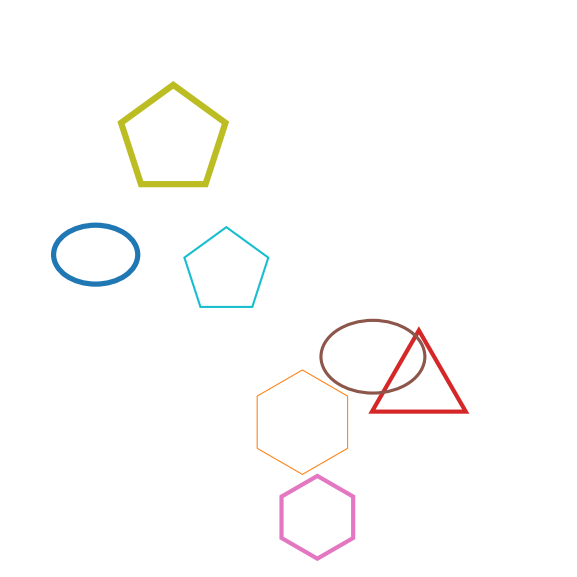[{"shape": "oval", "thickness": 2.5, "radius": 0.36, "center": [0.166, 0.558]}, {"shape": "hexagon", "thickness": 0.5, "radius": 0.45, "center": [0.524, 0.268]}, {"shape": "triangle", "thickness": 2, "radius": 0.47, "center": [0.725, 0.333]}, {"shape": "oval", "thickness": 1.5, "radius": 0.45, "center": [0.646, 0.381]}, {"shape": "hexagon", "thickness": 2, "radius": 0.36, "center": [0.55, 0.103]}, {"shape": "pentagon", "thickness": 3, "radius": 0.48, "center": [0.3, 0.757]}, {"shape": "pentagon", "thickness": 1, "radius": 0.38, "center": [0.392, 0.529]}]